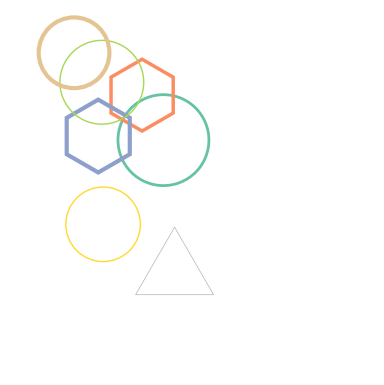[{"shape": "circle", "thickness": 2, "radius": 0.59, "center": [0.425, 0.636]}, {"shape": "hexagon", "thickness": 2.5, "radius": 0.47, "center": [0.369, 0.753]}, {"shape": "hexagon", "thickness": 3, "radius": 0.47, "center": [0.255, 0.647]}, {"shape": "circle", "thickness": 1, "radius": 0.54, "center": [0.264, 0.786]}, {"shape": "circle", "thickness": 1, "radius": 0.48, "center": [0.268, 0.417]}, {"shape": "circle", "thickness": 3, "radius": 0.46, "center": [0.192, 0.863]}, {"shape": "triangle", "thickness": 0.5, "radius": 0.58, "center": [0.453, 0.293]}]